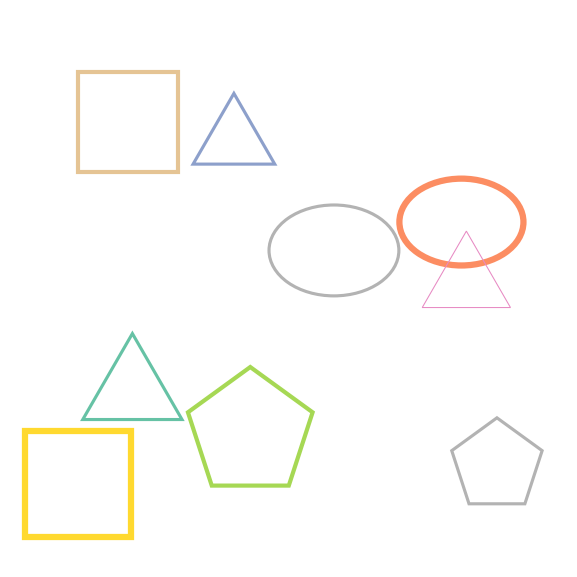[{"shape": "triangle", "thickness": 1.5, "radius": 0.5, "center": [0.229, 0.322]}, {"shape": "oval", "thickness": 3, "radius": 0.54, "center": [0.799, 0.615]}, {"shape": "triangle", "thickness": 1.5, "radius": 0.41, "center": [0.405, 0.756]}, {"shape": "triangle", "thickness": 0.5, "radius": 0.44, "center": [0.808, 0.511]}, {"shape": "pentagon", "thickness": 2, "radius": 0.57, "center": [0.433, 0.25]}, {"shape": "square", "thickness": 3, "radius": 0.46, "center": [0.135, 0.161]}, {"shape": "square", "thickness": 2, "radius": 0.43, "center": [0.222, 0.788]}, {"shape": "pentagon", "thickness": 1.5, "radius": 0.41, "center": [0.861, 0.193]}, {"shape": "oval", "thickness": 1.5, "radius": 0.56, "center": [0.578, 0.565]}]